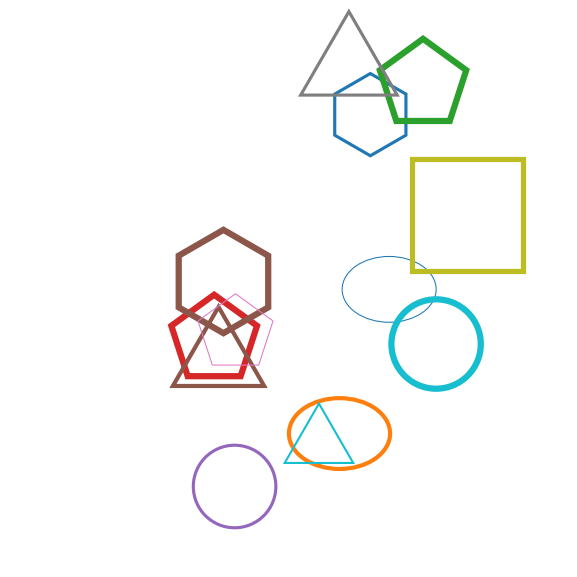[{"shape": "oval", "thickness": 0.5, "radius": 0.41, "center": [0.674, 0.498]}, {"shape": "hexagon", "thickness": 1.5, "radius": 0.36, "center": [0.641, 0.801]}, {"shape": "oval", "thickness": 2, "radius": 0.44, "center": [0.588, 0.248]}, {"shape": "pentagon", "thickness": 3, "radius": 0.39, "center": [0.733, 0.853]}, {"shape": "pentagon", "thickness": 3, "radius": 0.39, "center": [0.371, 0.411]}, {"shape": "circle", "thickness": 1.5, "radius": 0.36, "center": [0.406, 0.157]}, {"shape": "hexagon", "thickness": 3, "radius": 0.45, "center": [0.387, 0.512]}, {"shape": "triangle", "thickness": 2, "radius": 0.46, "center": [0.378, 0.376]}, {"shape": "pentagon", "thickness": 0.5, "radius": 0.34, "center": [0.408, 0.422]}, {"shape": "triangle", "thickness": 1.5, "radius": 0.48, "center": [0.604, 0.883]}, {"shape": "square", "thickness": 2.5, "radius": 0.48, "center": [0.81, 0.627]}, {"shape": "circle", "thickness": 3, "radius": 0.39, "center": [0.755, 0.403]}, {"shape": "triangle", "thickness": 1, "radius": 0.34, "center": [0.552, 0.232]}]